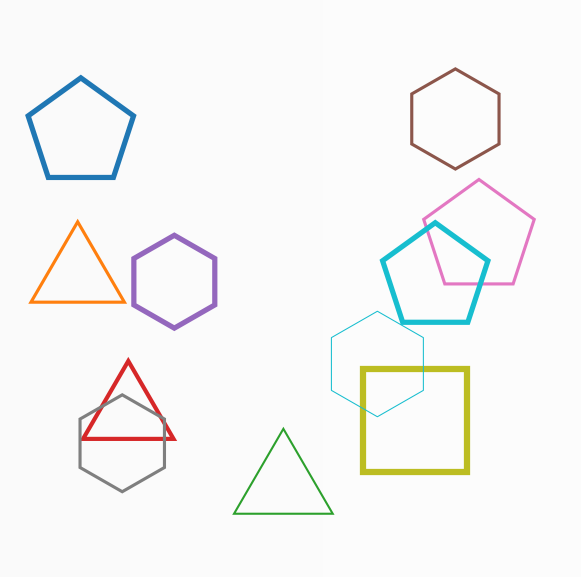[{"shape": "pentagon", "thickness": 2.5, "radius": 0.48, "center": [0.139, 0.769]}, {"shape": "triangle", "thickness": 1.5, "radius": 0.46, "center": [0.134, 0.522]}, {"shape": "triangle", "thickness": 1, "radius": 0.49, "center": [0.488, 0.159]}, {"shape": "triangle", "thickness": 2, "radius": 0.45, "center": [0.221, 0.284]}, {"shape": "hexagon", "thickness": 2.5, "radius": 0.4, "center": [0.3, 0.511]}, {"shape": "hexagon", "thickness": 1.5, "radius": 0.43, "center": [0.783, 0.793]}, {"shape": "pentagon", "thickness": 1.5, "radius": 0.5, "center": [0.824, 0.588]}, {"shape": "hexagon", "thickness": 1.5, "radius": 0.42, "center": [0.21, 0.232]}, {"shape": "square", "thickness": 3, "radius": 0.45, "center": [0.714, 0.272]}, {"shape": "pentagon", "thickness": 2.5, "radius": 0.48, "center": [0.749, 0.518]}, {"shape": "hexagon", "thickness": 0.5, "radius": 0.46, "center": [0.649, 0.369]}]